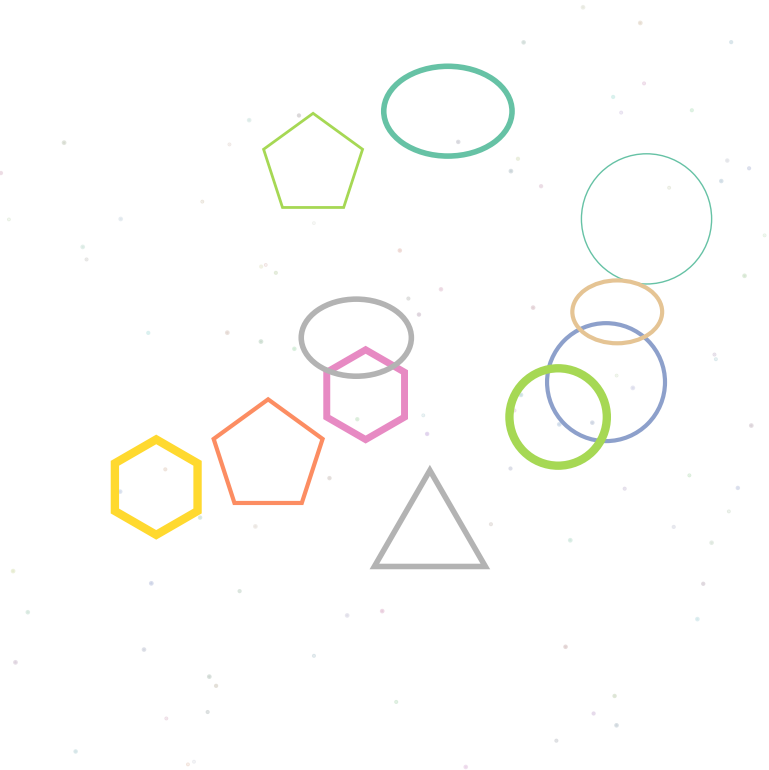[{"shape": "oval", "thickness": 2, "radius": 0.42, "center": [0.582, 0.856]}, {"shape": "circle", "thickness": 0.5, "radius": 0.42, "center": [0.84, 0.716]}, {"shape": "pentagon", "thickness": 1.5, "radius": 0.37, "center": [0.348, 0.407]}, {"shape": "circle", "thickness": 1.5, "radius": 0.38, "center": [0.787, 0.504]}, {"shape": "hexagon", "thickness": 2.5, "radius": 0.29, "center": [0.475, 0.487]}, {"shape": "circle", "thickness": 3, "radius": 0.32, "center": [0.725, 0.458]}, {"shape": "pentagon", "thickness": 1, "radius": 0.34, "center": [0.407, 0.785]}, {"shape": "hexagon", "thickness": 3, "radius": 0.31, "center": [0.203, 0.367]}, {"shape": "oval", "thickness": 1.5, "radius": 0.29, "center": [0.802, 0.595]}, {"shape": "triangle", "thickness": 2, "radius": 0.42, "center": [0.558, 0.306]}, {"shape": "oval", "thickness": 2, "radius": 0.36, "center": [0.463, 0.561]}]